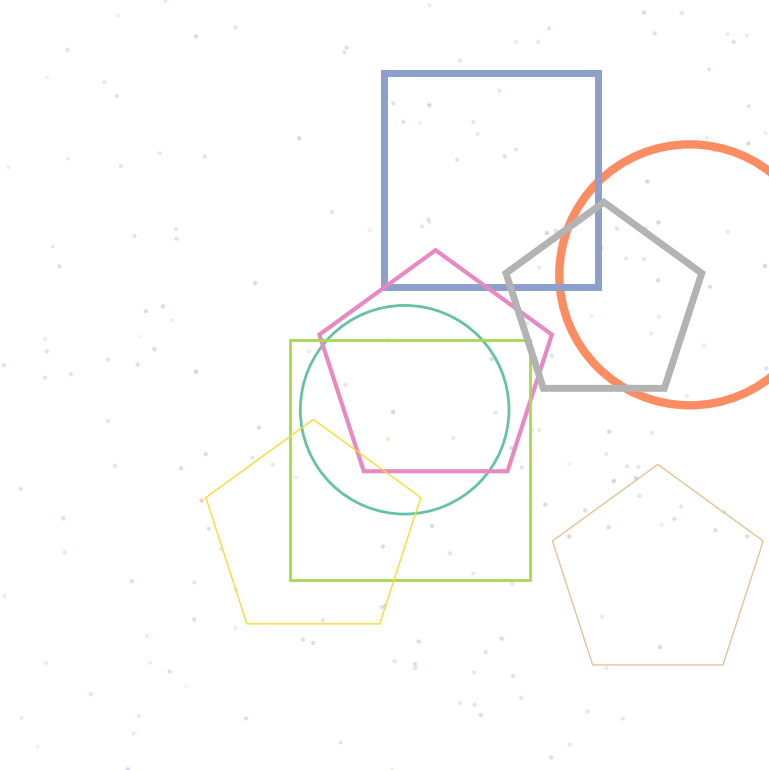[{"shape": "circle", "thickness": 1, "radius": 0.68, "center": [0.526, 0.468]}, {"shape": "circle", "thickness": 3, "radius": 0.85, "center": [0.896, 0.643]}, {"shape": "square", "thickness": 2.5, "radius": 0.7, "center": [0.638, 0.766]}, {"shape": "pentagon", "thickness": 1.5, "radius": 0.79, "center": [0.566, 0.516]}, {"shape": "square", "thickness": 1, "radius": 0.78, "center": [0.533, 0.403]}, {"shape": "pentagon", "thickness": 0.5, "radius": 0.73, "center": [0.407, 0.309]}, {"shape": "pentagon", "thickness": 0.5, "radius": 0.72, "center": [0.854, 0.253]}, {"shape": "pentagon", "thickness": 2.5, "radius": 0.67, "center": [0.784, 0.604]}]